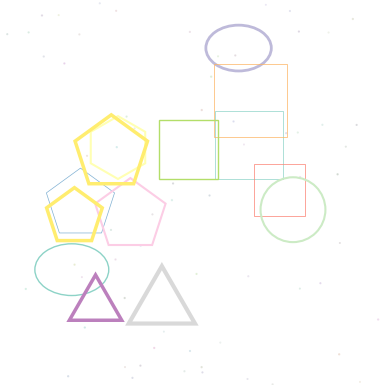[{"shape": "square", "thickness": 0.5, "radius": 0.44, "center": [0.648, 0.623]}, {"shape": "oval", "thickness": 1, "radius": 0.48, "center": [0.187, 0.3]}, {"shape": "hexagon", "thickness": 1.5, "radius": 0.41, "center": [0.306, 0.617]}, {"shape": "oval", "thickness": 2, "radius": 0.43, "center": [0.62, 0.875]}, {"shape": "square", "thickness": 0.5, "radius": 0.33, "center": [0.726, 0.507]}, {"shape": "pentagon", "thickness": 0.5, "radius": 0.47, "center": [0.209, 0.47]}, {"shape": "square", "thickness": 0.5, "radius": 0.48, "center": [0.651, 0.739]}, {"shape": "square", "thickness": 1, "radius": 0.39, "center": [0.49, 0.612]}, {"shape": "pentagon", "thickness": 1.5, "radius": 0.48, "center": [0.339, 0.441]}, {"shape": "triangle", "thickness": 3, "radius": 0.5, "center": [0.42, 0.209]}, {"shape": "triangle", "thickness": 2.5, "radius": 0.39, "center": [0.248, 0.207]}, {"shape": "circle", "thickness": 1.5, "radius": 0.42, "center": [0.761, 0.455]}, {"shape": "pentagon", "thickness": 2.5, "radius": 0.49, "center": [0.289, 0.603]}, {"shape": "pentagon", "thickness": 2.5, "radius": 0.38, "center": [0.193, 0.437]}]